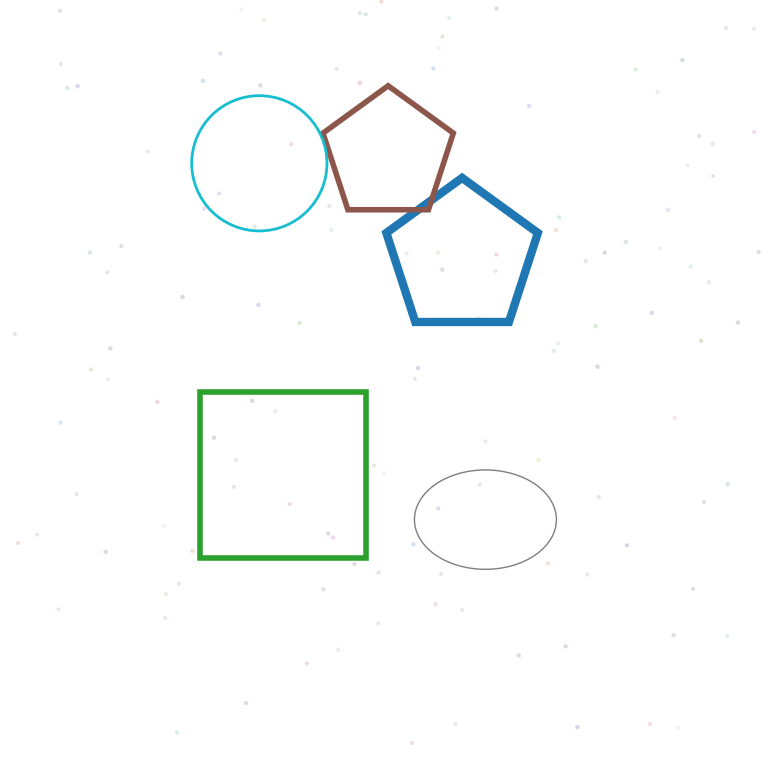[{"shape": "pentagon", "thickness": 3, "radius": 0.52, "center": [0.6, 0.666]}, {"shape": "square", "thickness": 2, "radius": 0.54, "center": [0.367, 0.383]}, {"shape": "pentagon", "thickness": 2, "radius": 0.44, "center": [0.504, 0.8]}, {"shape": "oval", "thickness": 0.5, "radius": 0.46, "center": [0.63, 0.325]}, {"shape": "circle", "thickness": 1, "radius": 0.44, "center": [0.337, 0.788]}]